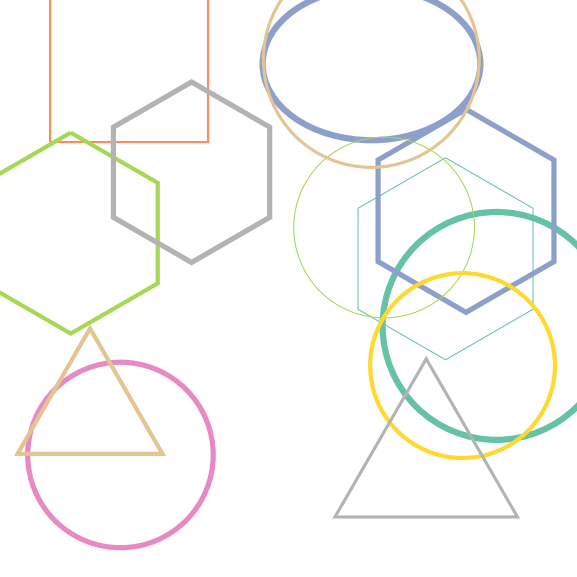[{"shape": "hexagon", "thickness": 0.5, "radius": 0.87, "center": [0.772, 0.551]}, {"shape": "circle", "thickness": 3, "radius": 0.99, "center": [0.86, 0.435]}, {"shape": "square", "thickness": 1, "radius": 0.68, "center": [0.223, 0.891]}, {"shape": "oval", "thickness": 3, "radius": 0.94, "center": [0.643, 0.888]}, {"shape": "hexagon", "thickness": 2.5, "radius": 0.88, "center": [0.807, 0.634]}, {"shape": "circle", "thickness": 2.5, "radius": 0.8, "center": [0.209, 0.211]}, {"shape": "hexagon", "thickness": 2, "radius": 0.87, "center": [0.123, 0.595]}, {"shape": "circle", "thickness": 0.5, "radius": 0.78, "center": [0.665, 0.605]}, {"shape": "circle", "thickness": 2, "radius": 0.8, "center": [0.801, 0.366]}, {"shape": "triangle", "thickness": 2, "radius": 0.72, "center": [0.156, 0.286]}, {"shape": "circle", "thickness": 1.5, "radius": 0.93, "center": [0.643, 0.896]}, {"shape": "hexagon", "thickness": 2.5, "radius": 0.78, "center": [0.332, 0.701]}, {"shape": "triangle", "thickness": 1.5, "radius": 0.91, "center": [0.738, 0.195]}]